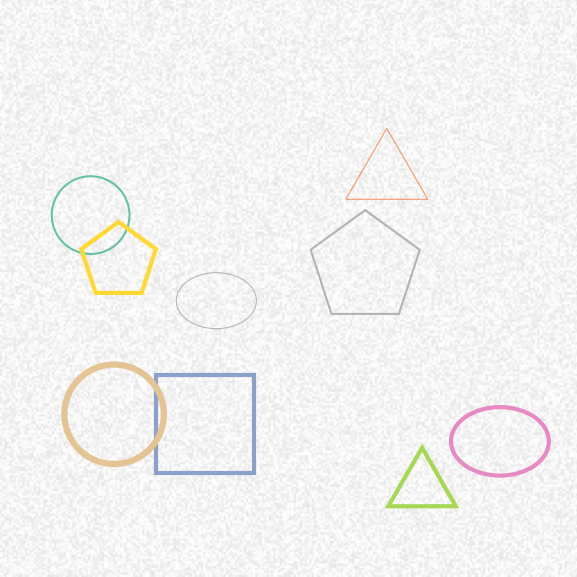[{"shape": "circle", "thickness": 1, "radius": 0.34, "center": [0.157, 0.627]}, {"shape": "triangle", "thickness": 0.5, "radius": 0.41, "center": [0.67, 0.695]}, {"shape": "square", "thickness": 2, "radius": 0.42, "center": [0.355, 0.265]}, {"shape": "oval", "thickness": 2, "radius": 0.42, "center": [0.866, 0.235]}, {"shape": "triangle", "thickness": 2, "radius": 0.34, "center": [0.731, 0.156]}, {"shape": "pentagon", "thickness": 2, "radius": 0.34, "center": [0.205, 0.547]}, {"shape": "circle", "thickness": 3, "radius": 0.43, "center": [0.198, 0.282]}, {"shape": "oval", "thickness": 0.5, "radius": 0.35, "center": [0.375, 0.478]}, {"shape": "pentagon", "thickness": 1, "radius": 0.5, "center": [0.632, 0.536]}]